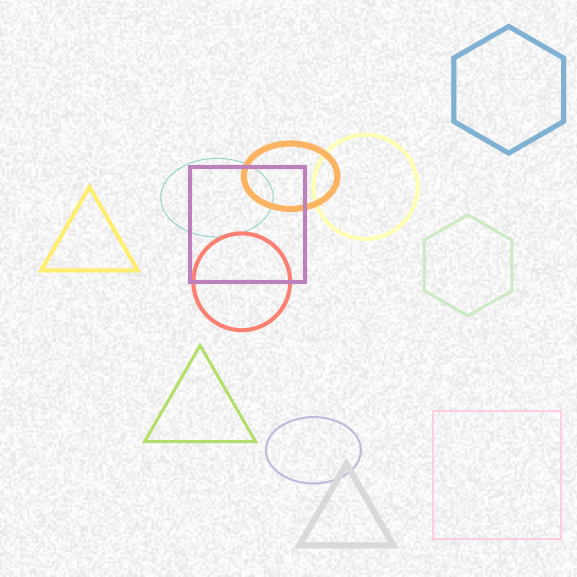[{"shape": "oval", "thickness": 0.5, "radius": 0.49, "center": [0.376, 0.657]}, {"shape": "circle", "thickness": 2, "radius": 0.45, "center": [0.633, 0.676]}, {"shape": "oval", "thickness": 1, "radius": 0.41, "center": [0.543, 0.219]}, {"shape": "circle", "thickness": 2, "radius": 0.42, "center": [0.419, 0.511]}, {"shape": "hexagon", "thickness": 2.5, "radius": 0.55, "center": [0.881, 0.844]}, {"shape": "oval", "thickness": 3, "radius": 0.41, "center": [0.503, 0.694]}, {"shape": "triangle", "thickness": 1.5, "radius": 0.55, "center": [0.347, 0.29]}, {"shape": "square", "thickness": 1, "radius": 0.55, "center": [0.861, 0.177]}, {"shape": "triangle", "thickness": 3, "radius": 0.47, "center": [0.6, 0.102]}, {"shape": "square", "thickness": 2, "radius": 0.5, "center": [0.428, 0.61]}, {"shape": "hexagon", "thickness": 1.5, "radius": 0.44, "center": [0.81, 0.54]}, {"shape": "triangle", "thickness": 2, "radius": 0.48, "center": [0.155, 0.579]}]